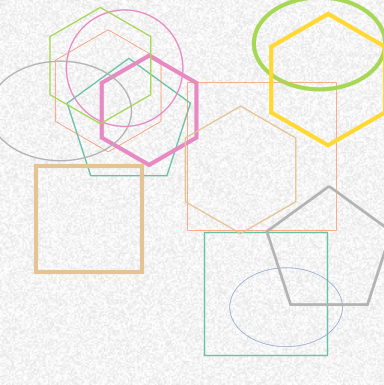[{"shape": "square", "thickness": 1, "radius": 0.8, "center": [0.689, 0.238]}, {"shape": "pentagon", "thickness": 1, "radius": 0.84, "center": [0.335, 0.68]}, {"shape": "hexagon", "thickness": 0.5, "radius": 0.79, "center": [0.281, 0.764]}, {"shape": "square", "thickness": 0.5, "radius": 0.96, "center": [0.679, 0.594]}, {"shape": "oval", "thickness": 0.5, "radius": 0.73, "center": [0.743, 0.202]}, {"shape": "hexagon", "thickness": 3, "radius": 0.71, "center": [0.387, 0.714]}, {"shape": "circle", "thickness": 1, "radius": 0.76, "center": [0.324, 0.823]}, {"shape": "hexagon", "thickness": 1, "radius": 0.76, "center": [0.261, 0.83]}, {"shape": "oval", "thickness": 3, "radius": 0.85, "center": [0.83, 0.887]}, {"shape": "hexagon", "thickness": 3, "radius": 0.85, "center": [0.852, 0.793]}, {"shape": "hexagon", "thickness": 1, "radius": 0.83, "center": [0.625, 0.559]}, {"shape": "square", "thickness": 3, "radius": 0.69, "center": [0.231, 0.431]}, {"shape": "oval", "thickness": 1, "radius": 0.92, "center": [0.157, 0.712]}, {"shape": "pentagon", "thickness": 2, "radius": 0.85, "center": [0.855, 0.346]}]